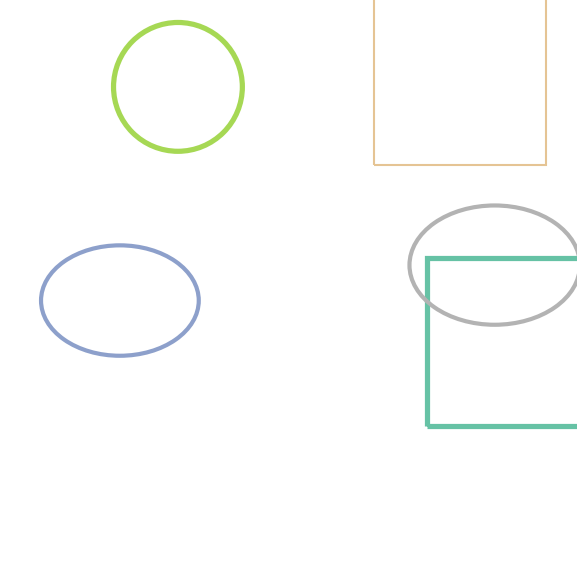[{"shape": "square", "thickness": 2.5, "radius": 0.73, "center": [0.885, 0.407]}, {"shape": "oval", "thickness": 2, "radius": 0.68, "center": [0.208, 0.479]}, {"shape": "circle", "thickness": 2.5, "radius": 0.56, "center": [0.308, 0.849]}, {"shape": "square", "thickness": 1, "radius": 0.75, "center": [0.797, 0.863]}, {"shape": "oval", "thickness": 2, "radius": 0.74, "center": [0.857, 0.54]}]